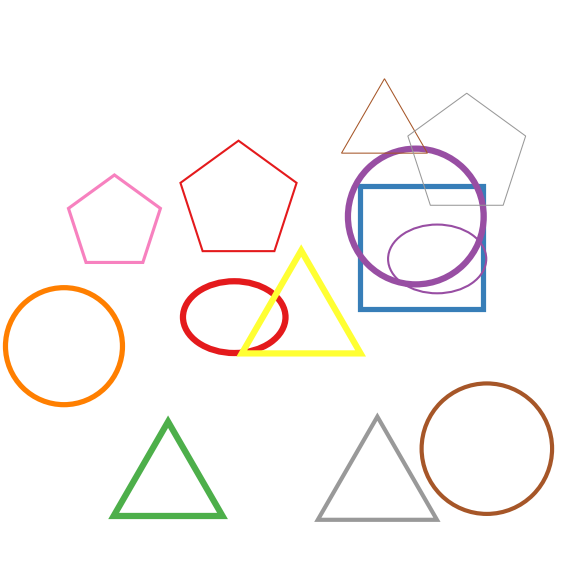[{"shape": "oval", "thickness": 3, "radius": 0.44, "center": [0.406, 0.45]}, {"shape": "pentagon", "thickness": 1, "radius": 0.53, "center": [0.413, 0.65]}, {"shape": "square", "thickness": 2.5, "radius": 0.53, "center": [0.73, 0.57]}, {"shape": "triangle", "thickness": 3, "radius": 0.54, "center": [0.291, 0.16]}, {"shape": "oval", "thickness": 1, "radius": 0.43, "center": [0.757, 0.551]}, {"shape": "circle", "thickness": 3, "radius": 0.59, "center": [0.72, 0.624]}, {"shape": "circle", "thickness": 2.5, "radius": 0.51, "center": [0.111, 0.4]}, {"shape": "triangle", "thickness": 3, "radius": 0.59, "center": [0.522, 0.447]}, {"shape": "triangle", "thickness": 0.5, "radius": 0.43, "center": [0.666, 0.777]}, {"shape": "circle", "thickness": 2, "radius": 0.56, "center": [0.843, 0.222]}, {"shape": "pentagon", "thickness": 1.5, "radius": 0.42, "center": [0.198, 0.612]}, {"shape": "pentagon", "thickness": 0.5, "radius": 0.54, "center": [0.808, 0.73]}, {"shape": "triangle", "thickness": 2, "radius": 0.6, "center": [0.653, 0.159]}]